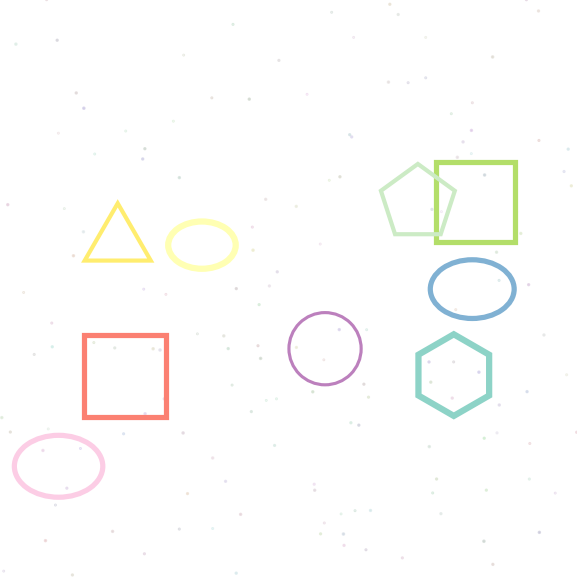[{"shape": "hexagon", "thickness": 3, "radius": 0.35, "center": [0.786, 0.35]}, {"shape": "oval", "thickness": 3, "radius": 0.29, "center": [0.35, 0.575]}, {"shape": "square", "thickness": 2.5, "radius": 0.36, "center": [0.216, 0.348]}, {"shape": "oval", "thickness": 2.5, "radius": 0.36, "center": [0.818, 0.498]}, {"shape": "square", "thickness": 2.5, "radius": 0.34, "center": [0.824, 0.649]}, {"shape": "oval", "thickness": 2.5, "radius": 0.38, "center": [0.101, 0.192]}, {"shape": "circle", "thickness": 1.5, "radius": 0.31, "center": [0.563, 0.395]}, {"shape": "pentagon", "thickness": 2, "radius": 0.34, "center": [0.724, 0.648]}, {"shape": "triangle", "thickness": 2, "radius": 0.33, "center": [0.204, 0.581]}]